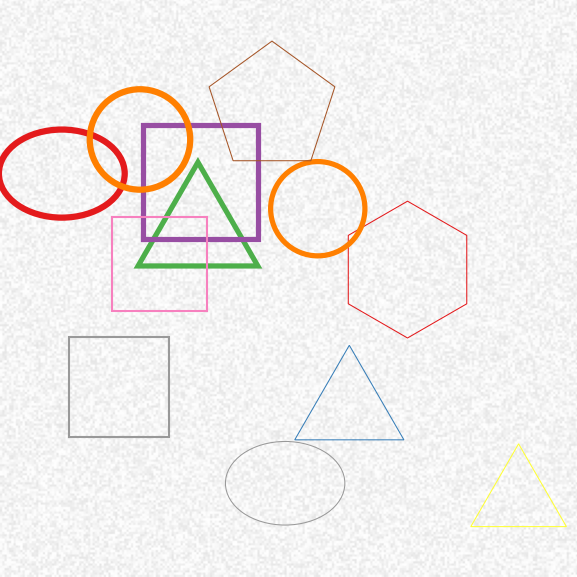[{"shape": "oval", "thickness": 3, "radius": 0.54, "center": [0.107, 0.699]}, {"shape": "hexagon", "thickness": 0.5, "radius": 0.59, "center": [0.706, 0.532]}, {"shape": "triangle", "thickness": 0.5, "radius": 0.55, "center": [0.605, 0.292]}, {"shape": "triangle", "thickness": 2.5, "radius": 0.6, "center": [0.343, 0.598]}, {"shape": "square", "thickness": 2.5, "radius": 0.49, "center": [0.347, 0.684]}, {"shape": "circle", "thickness": 3, "radius": 0.43, "center": [0.242, 0.758]}, {"shape": "circle", "thickness": 2.5, "radius": 0.41, "center": [0.55, 0.638]}, {"shape": "triangle", "thickness": 0.5, "radius": 0.48, "center": [0.898, 0.135]}, {"shape": "pentagon", "thickness": 0.5, "radius": 0.57, "center": [0.471, 0.813]}, {"shape": "square", "thickness": 1, "radius": 0.41, "center": [0.276, 0.542]}, {"shape": "square", "thickness": 1, "radius": 0.43, "center": [0.206, 0.329]}, {"shape": "oval", "thickness": 0.5, "radius": 0.52, "center": [0.494, 0.162]}]